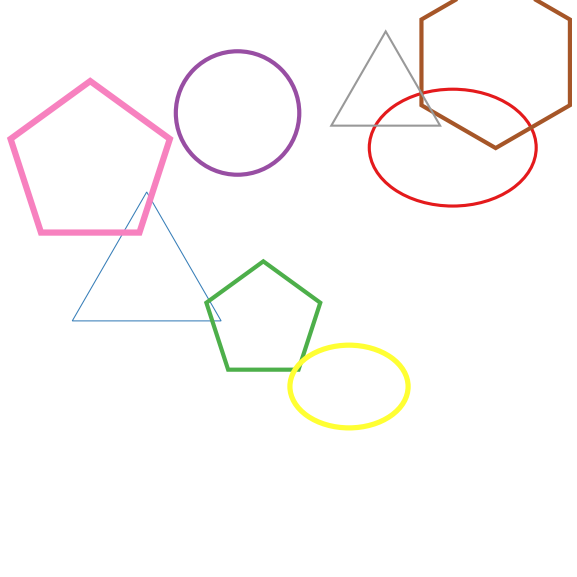[{"shape": "oval", "thickness": 1.5, "radius": 0.72, "center": [0.784, 0.743]}, {"shape": "triangle", "thickness": 0.5, "radius": 0.74, "center": [0.254, 0.518]}, {"shape": "pentagon", "thickness": 2, "radius": 0.52, "center": [0.456, 0.443]}, {"shape": "circle", "thickness": 2, "radius": 0.53, "center": [0.411, 0.803]}, {"shape": "oval", "thickness": 2.5, "radius": 0.51, "center": [0.604, 0.33]}, {"shape": "hexagon", "thickness": 2, "radius": 0.74, "center": [0.858, 0.891]}, {"shape": "pentagon", "thickness": 3, "radius": 0.72, "center": [0.156, 0.714]}, {"shape": "triangle", "thickness": 1, "radius": 0.54, "center": [0.668, 0.836]}]